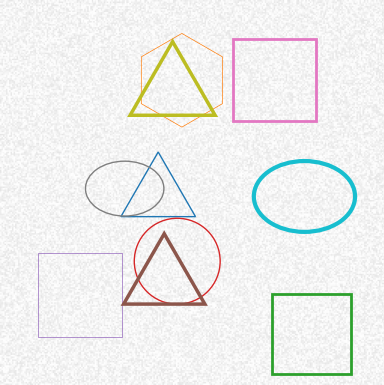[{"shape": "triangle", "thickness": 1, "radius": 0.56, "center": [0.411, 0.493]}, {"shape": "hexagon", "thickness": 0.5, "radius": 0.61, "center": [0.472, 0.792]}, {"shape": "square", "thickness": 2, "radius": 0.52, "center": [0.809, 0.132]}, {"shape": "circle", "thickness": 1, "radius": 0.56, "center": [0.46, 0.322]}, {"shape": "square", "thickness": 0.5, "radius": 0.55, "center": [0.207, 0.233]}, {"shape": "triangle", "thickness": 2.5, "radius": 0.61, "center": [0.427, 0.271]}, {"shape": "square", "thickness": 2, "radius": 0.54, "center": [0.712, 0.792]}, {"shape": "oval", "thickness": 1, "radius": 0.51, "center": [0.324, 0.51]}, {"shape": "triangle", "thickness": 2.5, "radius": 0.64, "center": [0.448, 0.764]}, {"shape": "oval", "thickness": 3, "radius": 0.66, "center": [0.791, 0.49]}]